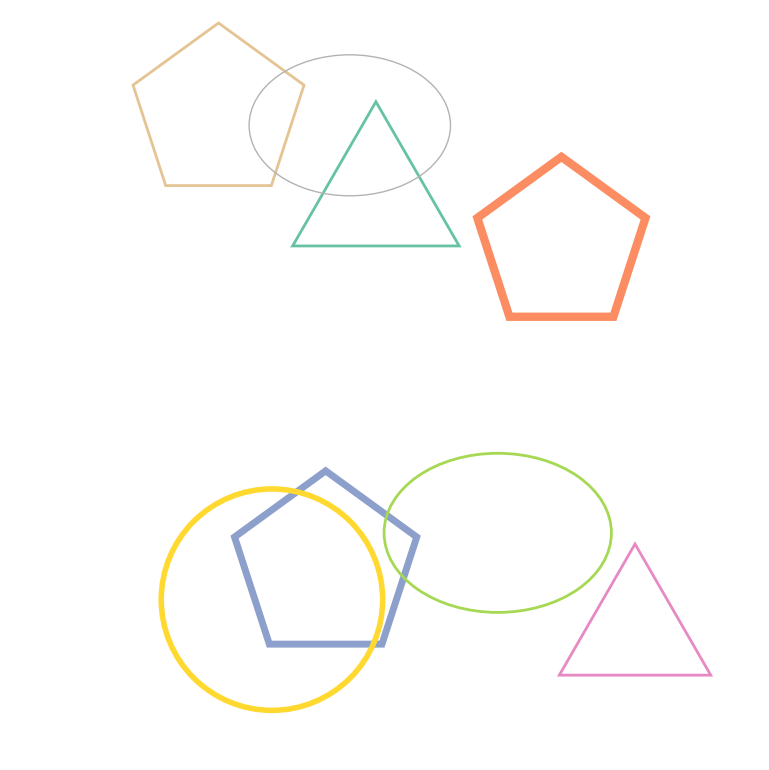[{"shape": "triangle", "thickness": 1, "radius": 0.62, "center": [0.488, 0.743]}, {"shape": "pentagon", "thickness": 3, "radius": 0.57, "center": [0.729, 0.682]}, {"shape": "pentagon", "thickness": 2.5, "radius": 0.62, "center": [0.423, 0.264]}, {"shape": "triangle", "thickness": 1, "radius": 0.57, "center": [0.825, 0.18]}, {"shape": "oval", "thickness": 1, "radius": 0.74, "center": [0.646, 0.308]}, {"shape": "circle", "thickness": 2, "radius": 0.72, "center": [0.353, 0.221]}, {"shape": "pentagon", "thickness": 1, "radius": 0.58, "center": [0.284, 0.853]}, {"shape": "oval", "thickness": 0.5, "radius": 0.65, "center": [0.454, 0.837]}]